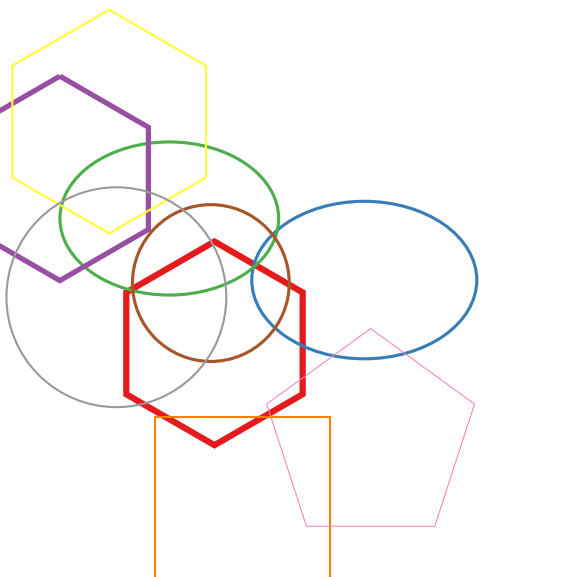[{"shape": "hexagon", "thickness": 3, "radius": 0.88, "center": [0.371, 0.405]}, {"shape": "oval", "thickness": 1.5, "radius": 0.97, "center": [0.631, 0.514]}, {"shape": "oval", "thickness": 1.5, "radius": 0.95, "center": [0.293, 0.621]}, {"shape": "hexagon", "thickness": 2.5, "radius": 0.88, "center": [0.104, 0.69]}, {"shape": "square", "thickness": 1, "radius": 0.76, "center": [0.42, 0.126]}, {"shape": "hexagon", "thickness": 1, "radius": 0.97, "center": [0.189, 0.789]}, {"shape": "circle", "thickness": 1.5, "radius": 0.68, "center": [0.365, 0.509]}, {"shape": "pentagon", "thickness": 0.5, "radius": 0.95, "center": [0.642, 0.241]}, {"shape": "circle", "thickness": 1, "radius": 0.95, "center": [0.202, 0.484]}]